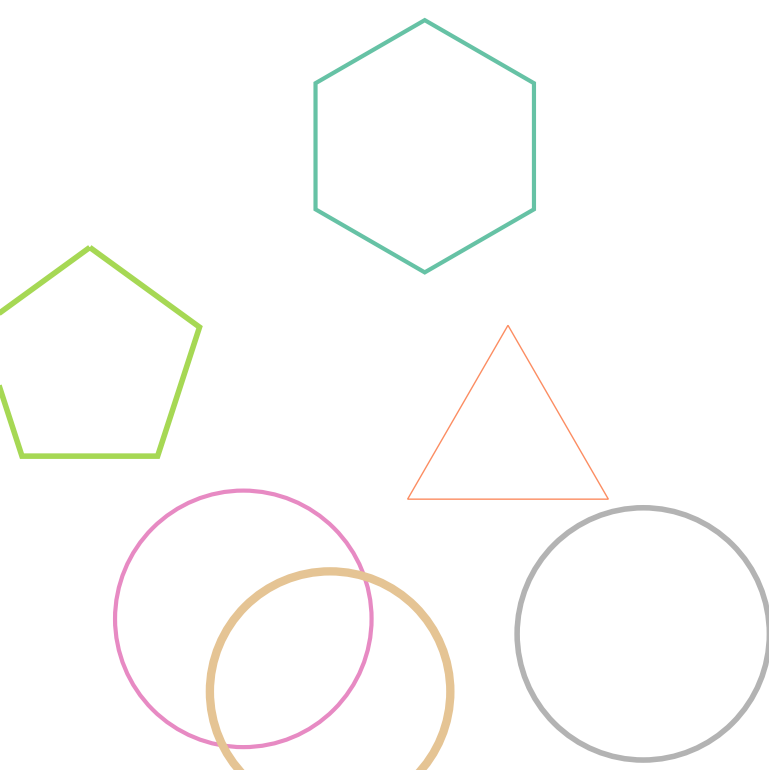[{"shape": "hexagon", "thickness": 1.5, "radius": 0.82, "center": [0.552, 0.81]}, {"shape": "triangle", "thickness": 0.5, "radius": 0.75, "center": [0.66, 0.427]}, {"shape": "circle", "thickness": 1.5, "radius": 0.83, "center": [0.316, 0.196]}, {"shape": "pentagon", "thickness": 2, "radius": 0.75, "center": [0.117, 0.529]}, {"shape": "circle", "thickness": 3, "radius": 0.78, "center": [0.429, 0.102]}, {"shape": "circle", "thickness": 2, "radius": 0.82, "center": [0.835, 0.177]}]